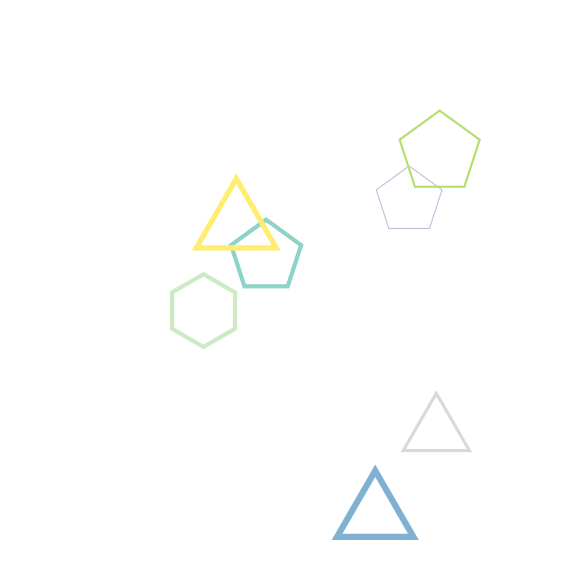[{"shape": "pentagon", "thickness": 2, "radius": 0.32, "center": [0.461, 0.555]}, {"shape": "pentagon", "thickness": 0.5, "radius": 0.3, "center": [0.708, 0.652]}, {"shape": "triangle", "thickness": 3, "radius": 0.38, "center": [0.65, 0.108]}, {"shape": "pentagon", "thickness": 1, "radius": 0.36, "center": [0.761, 0.735]}, {"shape": "triangle", "thickness": 1.5, "radius": 0.33, "center": [0.756, 0.252]}, {"shape": "hexagon", "thickness": 2, "radius": 0.31, "center": [0.352, 0.461]}, {"shape": "triangle", "thickness": 2.5, "radius": 0.4, "center": [0.409, 0.61]}]